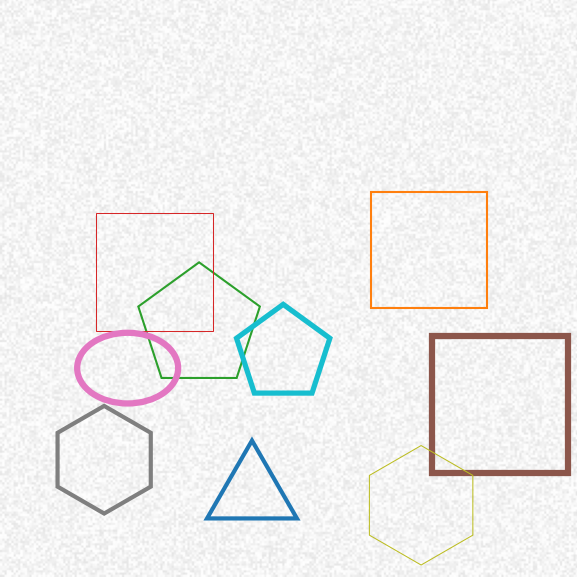[{"shape": "triangle", "thickness": 2, "radius": 0.45, "center": [0.436, 0.146]}, {"shape": "square", "thickness": 1, "radius": 0.5, "center": [0.742, 0.566]}, {"shape": "pentagon", "thickness": 1, "radius": 0.55, "center": [0.345, 0.434]}, {"shape": "square", "thickness": 0.5, "radius": 0.51, "center": [0.268, 0.528]}, {"shape": "square", "thickness": 3, "radius": 0.59, "center": [0.866, 0.299]}, {"shape": "oval", "thickness": 3, "radius": 0.44, "center": [0.221, 0.362]}, {"shape": "hexagon", "thickness": 2, "radius": 0.47, "center": [0.18, 0.203]}, {"shape": "hexagon", "thickness": 0.5, "radius": 0.52, "center": [0.729, 0.124]}, {"shape": "pentagon", "thickness": 2.5, "radius": 0.42, "center": [0.49, 0.387]}]